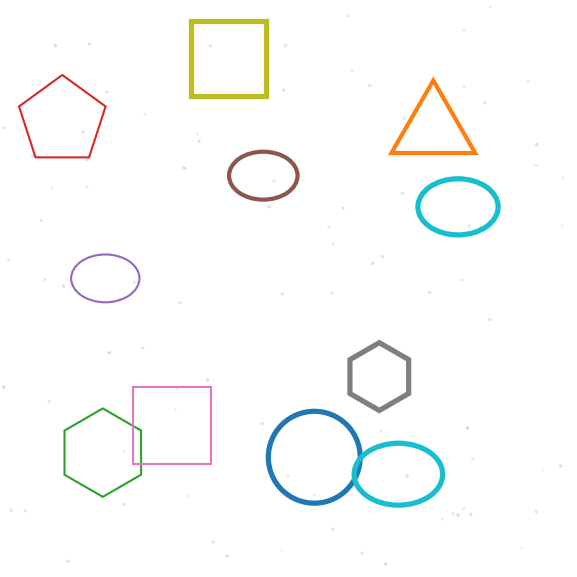[{"shape": "circle", "thickness": 2.5, "radius": 0.4, "center": [0.544, 0.207]}, {"shape": "triangle", "thickness": 2, "radius": 0.42, "center": [0.75, 0.776]}, {"shape": "hexagon", "thickness": 1, "radius": 0.38, "center": [0.178, 0.215]}, {"shape": "pentagon", "thickness": 1, "radius": 0.39, "center": [0.108, 0.79]}, {"shape": "oval", "thickness": 1, "radius": 0.3, "center": [0.182, 0.517]}, {"shape": "oval", "thickness": 2, "radius": 0.3, "center": [0.456, 0.695]}, {"shape": "square", "thickness": 1, "radius": 0.33, "center": [0.298, 0.262]}, {"shape": "hexagon", "thickness": 2.5, "radius": 0.29, "center": [0.657, 0.347]}, {"shape": "square", "thickness": 2.5, "radius": 0.32, "center": [0.395, 0.898]}, {"shape": "oval", "thickness": 2.5, "radius": 0.38, "center": [0.69, 0.178]}, {"shape": "oval", "thickness": 2.5, "radius": 0.35, "center": [0.793, 0.641]}]